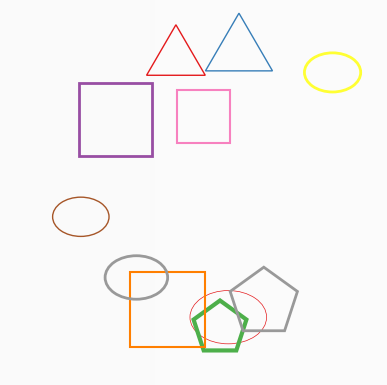[{"shape": "oval", "thickness": 0.5, "radius": 0.49, "center": [0.589, 0.176]}, {"shape": "triangle", "thickness": 1, "radius": 0.44, "center": [0.454, 0.848]}, {"shape": "triangle", "thickness": 1, "radius": 0.5, "center": [0.617, 0.866]}, {"shape": "pentagon", "thickness": 3, "radius": 0.36, "center": [0.568, 0.148]}, {"shape": "square", "thickness": 2, "radius": 0.47, "center": [0.297, 0.69]}, {"shape": "square", "thickness": 1.5, "radius": 0.48, "center": [0.433, 0.196]}, {"shape": "oval", "thickness": 2, "radius": 0.36, "center": [0.858, 0.812]}, {"shape": "oval", "thickness": 1, "radius": 0.36, "center": [0.209, 0.437]}, {"shape": "square", "thickness": 1.5, "radius": 0.34, "center": [0.525, 0.698]}, {"shape": "pentagon", "thickness": 2, "radius": 0.46, "center": [0.681, 0.215]}, {"shape": "oval", "thickness": 2, "radius": 0.4, "center": [0.352, 0.279]}]